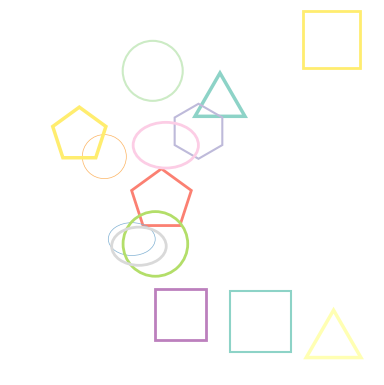[{"shape": "square", "thickness": 1.5, "radius": 0.39, "center": [0.677, 0.165]}, {"shape": "triangle", "thickness": 2.5, "radius": 0.37, "center": [0.571, 0.735]}, {"shape": "triangle", "thickness": 2.5, "radius": 0.41, "center": [0.866, 0.112]}, {"shape": "hexagon", "thickness": 1.5, "radius": 0.36, "center": [0.516, 0.659]}, {"shape": "pentagon", "thickness": 2, "radius": 0.41, "center": [0.419, 0.48]}, {"shape": "oval", "thickness": 0.5, "radius": 0.3, "center": [0.342, 0.379]}, {"shape": "circle", "thickness": 0.5, "radius": 0.29, "center": [0.271, 0.593]}, {"shape": "circle", "thickness": 2, "radius": 0.42, "center": [0.404, 0.366]}, {"shape": "oval", "thickness": 2, "radius": 0.42, "center": [0.431, 0.623]}, {"shape": "oval", "thickness": 2, "radius": 0.35, "center": [0.361, 0.36]}, {"shape": "square", "thickness": 2, "radius": 0.33, "center": [0.468, 0.182]}, {"shape": "circle", "thickness": 1.5, "radius": 0.39, "center": [0.397, 0.816]}, {"shape": "square", "thickness": 2, "radius": 0.37, "center": [0.861, 0.898]}, {"shape": "pentagon", "thickness": 2.5, "radius": 0.36, "center": [0.206, 0.649]}]